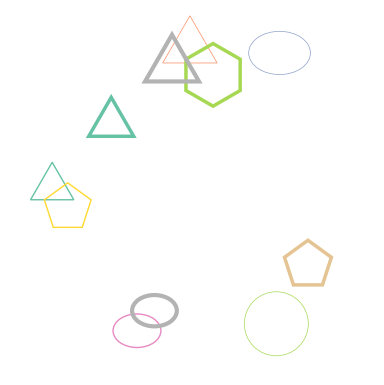[{"shape": "triangle", "thickness": 1, "radius": 0.32, "center": [0.136, 0.514]}, {"shape": "triangle", "thickness": 2.5, "radius": 0.34, "center": [0.289, 0.68]}, {"shape": "triangle", "thickness": 0.5, "radius": 0.41, "center": [0.493, 0.877]}, {"shape": "oval", "thickness": 0.5, "radius": 0.4, "center": [0.726, 0.862]}, {"shape": "oval", "thickness": 1, "radius": 0.31, "center": [0.356, 0.141]}, {"shape": "circle", "thickness": 0.5, "radius": 0.42, "center": [0.718, 0.159]}, {"shape": "hexagon", "thickness": 2.5, "radius": 0.41, "center": [0.553, 0.806]}, {"shape": "pentagon", "thickness": 1, "radius": 0.32, "center": [0.176, 0.461]}, {"shape": "pentagon", "thickness": 2.5, "radius": 0.32, "center": [0.8, 0.312]}, {"shape": "triangle", "thickness": 3, "radius": 0.4, "center": [0.447, 0.829]}, {"shape": "oval", "thickness": 3, "radius": 0.29, "center": [0.401, 0.193]}]